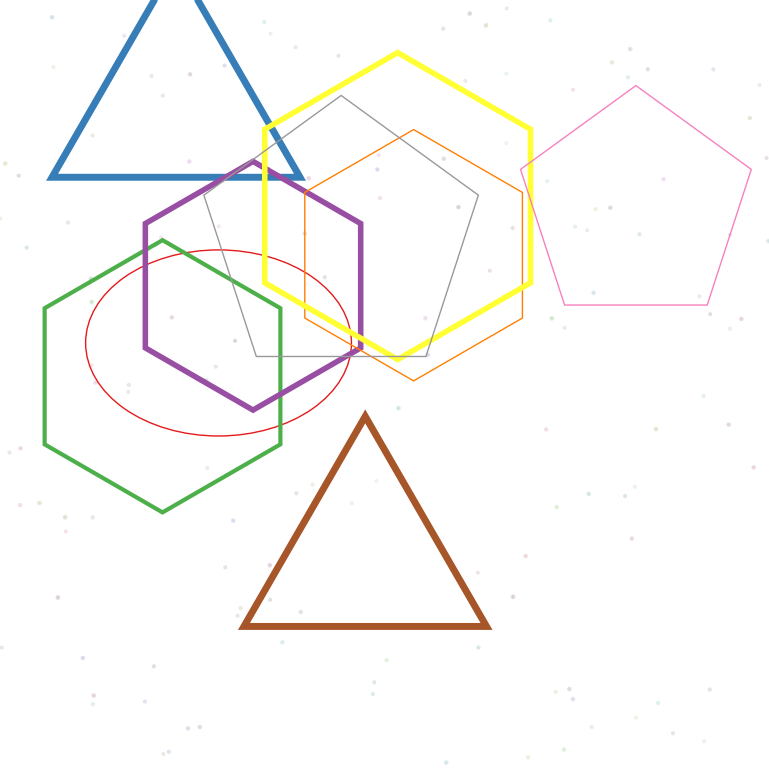[{"shape": "oval", "thickness": 0.5, "radius": 0.86, "center": [0.284, 0.555]}, {"shape": "triangle", "thickness": 2.5, "radius": 0.93, "center": [0.229, 0.863]}, {"shape": "hexagon", "thickness": 1.5, "radius": 0.88, "center": [0.211, 0.511]}, {"shape": "hexagon", "thickness": 2, "radius": 0.81, "center": [0.329, 0.629]}, {"shape": "hexagon", "thickness": 0.5, "radius": 0.82, "center": [0.537, 0.669]}, {"shape": "hexagon", "thickness": 2, "radius": 1.0, "center": [0.516, 0.732]}, {"shape": "triangle", "thickness": 2.5, "radius": 0.91, "center": [0.474, 0.277]}, {"shape": "pentagon", "thickness": 0.5, "radius": 0.79, "center": [0.826, 0.731]}, {"shape": "pentagon", "thickness": 0.5, "radius": 0.94, "center": [0.443, 0.689]}]